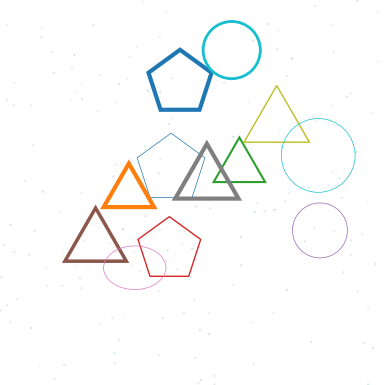[{"shape": "pentagon", "thickness": 0.5, "radius": 0.46, "center": [0.444, 0.562]}, {"shape": "pentagon", "thickness": 3, "radius": 0.43, "center": [0.468, 0.785]}, {"shape": "triangle", "thickness": 3, "radius": 0.38, "center": [0.335, 0.5]}, {"shape": "triangle", "thickness": 1.5, "radius": 0.39, "center": [0.622, 0.566]}, {"shape": "pentagon", "thickness": 1, "radius": 0.43, "center": [0.44, 0.352]}, {"shape": "circle", "thickness": 0.5, "radius": 0.36, "center": [0.831, 0.401]}, {"shape": "triangle", "thickness": 2.5, "radius": 0.46, "center": [0.248, 0.368]}, {"shape": "oval", "thickness": 0.5, "radius": 0.4, "center": [0.35, 0.304]}, {"shape": "triangle", "thickness": 3, "radius": 0.47, "center": [0.537, 0.532]}, {"shape": "triangle", "thickness": 1, "radius": 0.49, "center": [0.719, 0.68]}, {"shape": "circle", "thickness": 2, "radius": 0.37, "center": [0.602, 0.87]}, {"shape": "circle", "thickness": 0.5, "radius": 0.48, "center": [0.826, 0.596]}]